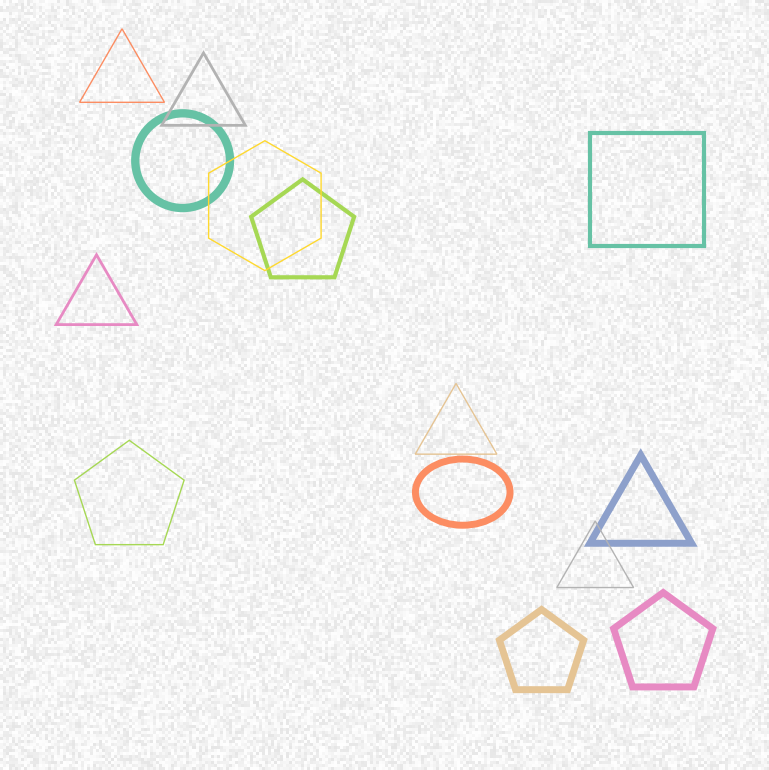[{"shape": "square", "thickness": 1.5, "radius": 0.37, "center": [0.841, 0.754]}, {"shape": "circle", "thickness": 3, "radius": 0.31, "center": [0.237, 0.791]}, {"shape": "triangle", "thickness": 0.5, "radius": 0.32, "center": [0.158, 0.899]}, {"shape": "oval", "thickness": 2.5, "radius": 0.31, "center": [0.601, 0.361]}, {"shape": "triangle", "thickness": 2.5, "radius": 0.38, "center": [0.832, 0.333]}, {"shape": "triangle", "thickness": 1, "radius": 0.3, "center": [0.125, 0.609]}, {"shape": "pentagon", "thickness": 2.5, "radius": 0.34, "center": [0.861, 0.163]}, {"shape": "pentagon", "thickness": 1.5, "radius": 0.35, "center": [0.393, 0.697]}, {"shape": "pentagon", "thickness": 0.5, "radius": 0.37, "center": [0.168, 0.353]}, {"shape": "hexagon", "thickness": 0.5, "radius": 0.42, "center": [0.344, 0.733]}, {"shape": "pentagon", "thickness": 2.5, "radius": 0.29, "center": [0.703, 0.151]}, {"shape": "triangle", "thickness": 0.5, "radius": 0.31, "center": [0.592, 0.441]}, {"shape": "triangle", "thickness": 1, "radius": 0.31, "center": [0.264, 0.869]}, {"shape": "triangle", "thickness": 0.5, "radius": 0.29, "center": [0.773, 0.266]}]